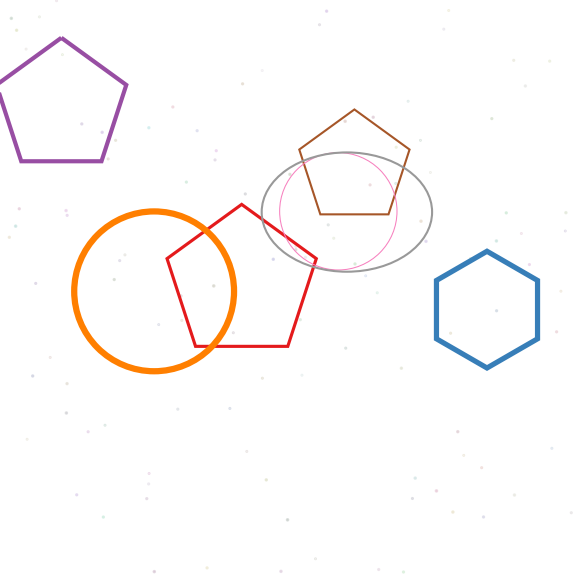[{"shape": "pentagon", "thickness": 1.5, "radius": 0.68, "center": [0.418, 0.509]}, {"shape": "hexagon", "thickness": 2.5, "radius": 0.51, "center": [0.843, 0.463]}, {"shape": "pentagon", "thickness": 2, "radius": 0.59, "center": [0.106, 0.816]}, {"shape": "circle", "thickness": 3, "radius": 0.69, "center": [0.267, 0.495]}, {"shape": "pentagon", "thickness": 1, "radius": 0.5, "center": [0.614, 0.709]}, {"shape": "circle", "thickness": 0.5, "radius": 0.51, "center": [0.586, 0.633]}, {"shape": "oval", "thickness": 1, "radius": 0.74, "center": [0.601, 0.632]}]